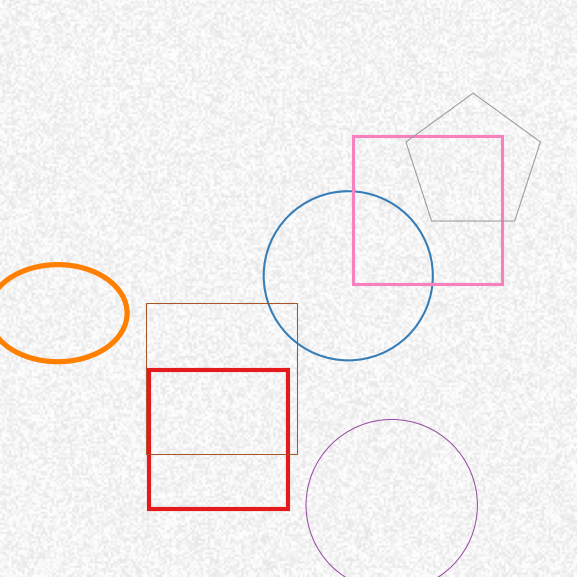[{"shape": "square", "thickness": 2, "radius": 0.6, "center": [0.378, 0.238]}, {"shape": "circle", "thickness": 1, "radius": 0.73, "center": [0.603, 0.522]}, {"shape": "circle", "thickness": 0.5, "radius": 0.74, "center": [0.678, 0.124]}, {"shape": "oval", "thickness": 2.5, "radius": 0.6, "center": [0.1, 0.457]}, {"shape": "square", "thickness": 0.5, "radius": 0.65, "center": [0.383, 0.344]}, {"shape": "square", "thickness": 1.5, "radius": 0.64, "center": [0.74, 0.636]}, {"shape": "pentagon", "thickness": 0.5, "radius": 0.61, "center": [0.819, 0.715]}]